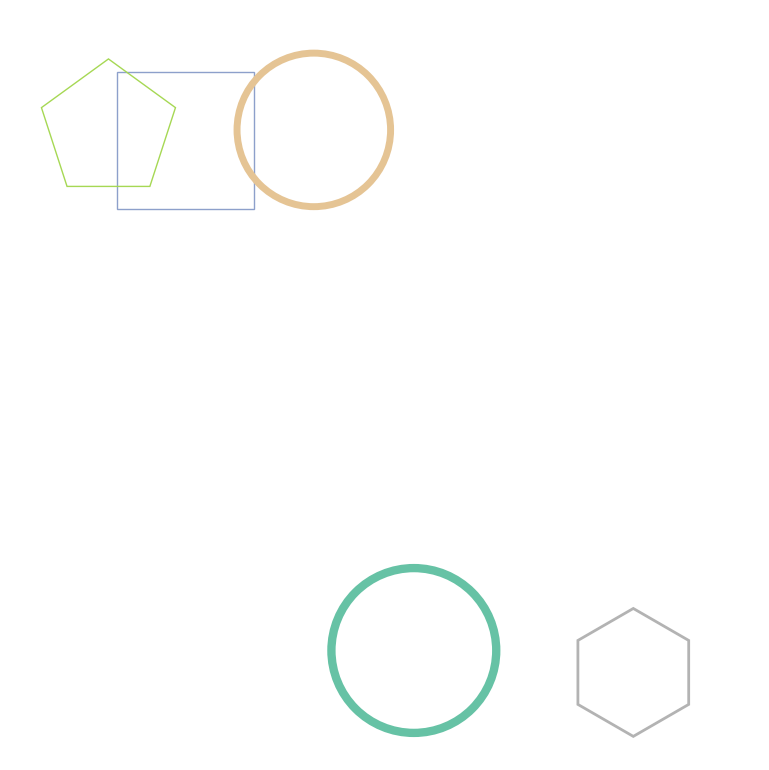[{"shape": "circle", "thickness": 3, "radius": 0.54, "center": [0.537, 0.155]}, {"shape": "square", "thickness": 0.5, "radius": 0.44, "center": [0.241, 0.817]}, {"shape": "pentagon", "thickness": 0.5, "radius": 0.46, "center": [0.141, 0.832]}, {"shape": "circle", "thickness": 2.5, "radius": 0.5, "center": [0.408, 0.831]}, {"shape": "hexagon", "thickness": 1, "radius": 0.42, "center": [0.822, 0.127]}]